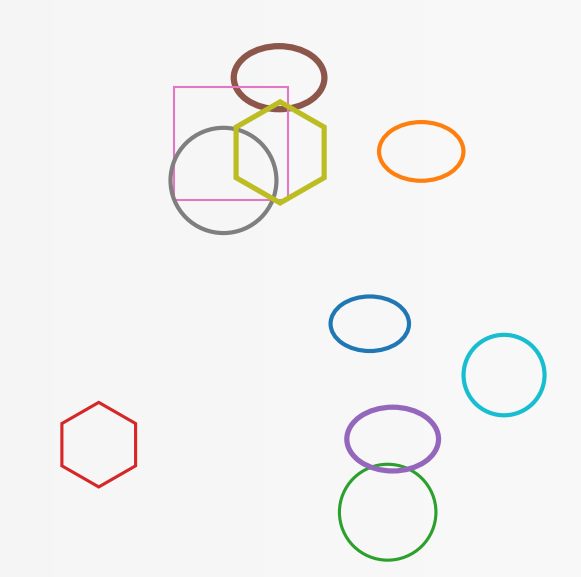[{"shape": "oval", "thickness": 2, "radius": 0.34, "center": [0.636, 0.439]}, {"shape": "oval", "thickness": 2, "radius": 0.36, "center": [0.725, 0.737]}, {"shape": "circle", "thickness": 1.5, "radius": 0.42, "center": [0.667, 0.112]}, {"shape": "hexagon", "thickness": 1.5, "radius": 0.37, "center": [0.17, 0.229]}, {"shape": "oval", "thickness": 2.5, "radius": 0.39, "center": [0.676, 0.239]}, {"shape": "oval", "thickness": 3, "radius": 0.39, "center": [0.48, 0.865]}, {"shape": "square", "thickness": 1, "radius": 0.49, "center": [0.397, 0.75]}, {"shape": "circle", "thickness": 2, "radius": 0.46, "center": [0.384, 0.687]}, {"shape": "hexagon", "thickness": 2.5, "radius": 0.44, "center": [0.482, 0.735]}, {"shape": "circle", "thickness": 2, "radius": 0.35, "center": [0.867, 0.35]}]